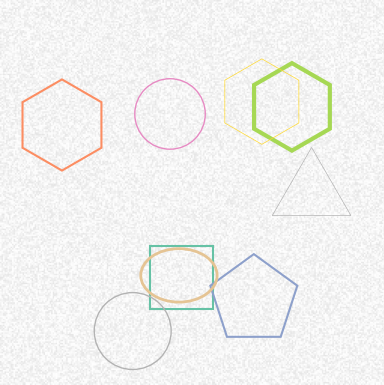[{"shape": "square", "thickness": 1.5, "radius": 0.41, "center": [0.471, 0.279]}, {"shape": "hexagon", "thickness": 1.5, "radius": 0.59, "center": [0.161, 0.675]}, {"shape": "pentagon", "thickness": 1.5, "radius": 0.59, "center": [0.659, 0.221]}, {"shape": "circle", "thickness": 1, "radius": 0.46, "center": [0.442, 0.704]}, {"shape": "hexagon", "thickness": 3, "radius": 0.57, "center": [0.758, 0.722]}, {"shape": "hexagon", "thickness": 0.5, "radius": 0.56, "center": [0.68, 0.736]}, {"shape": "oval", "thickness": 2, "radius": 0.5, "center": [0.465, 0.285]}, {"shape": "circle", "thickness": 1, "radius": 0.5, "center": [0.345, 0.14]}, {"shape": "triangle", "thickness": 0.5, "radius": 0.59, "center": [0.809, 0.499]}]